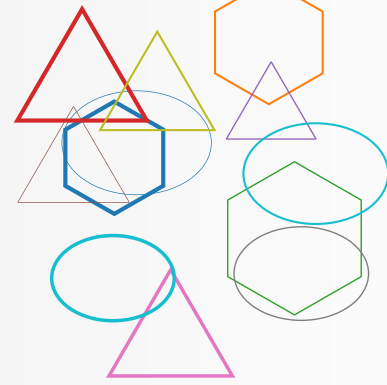[{"shape": "oval", "thickness": 0.5, "radius": 0.96, "center": [0.353, 0.629]}, {"shape": "hexagon", "thickness": 3, "radius": 0.73, "center": [0.295, 0.59]}, {"shape": "hexagon", "thickness": 1.5, "radius": 0.8, "center": [0.694, 0.89]}, {"shape": "hexagon", "thickness": 1, "radius": 0.99, "center": [0.76, 0.381]}, {"shape": "triangle", "thickness": 3, "radius": 0.96, "center": [0.212, 0.783]}, {"shape": "triangle", "thickness": 1, "radius": 0.67, "center": [0.7, 0.706]}, {"shape": "triangle", "thickness": 0.5, "radius": 0.83, "center": [0.19, 0.557]}, {"shape": "triangle", "thickness": 2.5, "radius": 0.92, "center": [0.44, 0.115]}, {"shape": "oval", "thickness": 1, "radius": 0.87, "center": [0.778, 0.289]}, {"shape": "triangle", "thickness": 1.5, "radius": 0.85, "center": [0.406, 0.747]}, {"shape": "oval", "thickness": 1.5, "radius": 0.93, "center": [0.815, 0.549]}, {"shape": "oval", "thickness": 2.5, "radius": 0.79, "center": [0.291, 0.278]}]